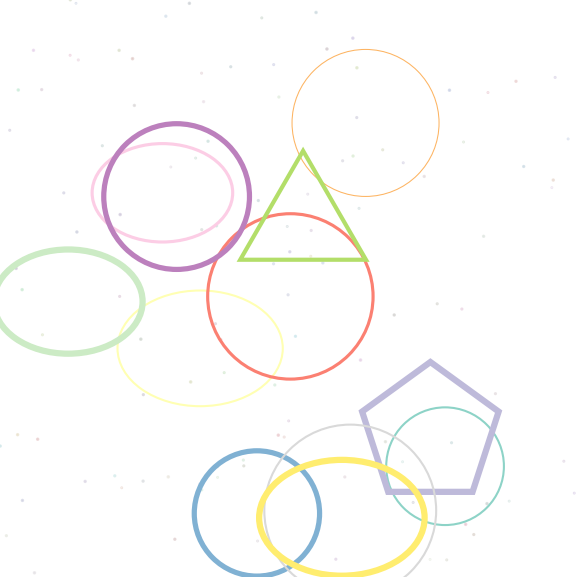[{"shape": "circle", "thickness": 1, "radius": 0.51, "center": [0.771, 0.192]}, {"shape": "oval", "thickness": 1, "radius": 0.72, "center": [0.347, 0.396]}, {"shape": "pentagon", "thickness": 3, "radius": 0.62, "center": [0.745, 0.248]}, {"shape": "circle", "thickness": 1.5, "radius": 0.72, "center": [0.503, 0.486]}, {"shape": "circle", "thickness": 2.5, "radius": 0.54, "center": [0.445, 0.11]}, {"shape": "circle", "thickness": 0.5, "radius": 0.64, "center": [0.633, 0.786]}, {"shape": "triangle", "thickness": 2, "radius": 0.63, "center": [0.525, 0.612]}, {"shape": "oval", "thickness": 1.5, "radius": 0.61, "center": [0.281, 0.665]}, {"shape": "circle", "thickness": 1, "radius": 0.74, "center": [0.606, 0.115]}, {"shape": "circle", "thickness": 2.5, "radius": 0.63, "center": [0.306, 0.659]}, {"shape": "oval", "thickness": 3, "radius": 0.64, "center": [0.118, 0.477]}, {"shape": "oval", "thickness": 3, "radius": 0.72, "center": [0.592, 0.103]}]